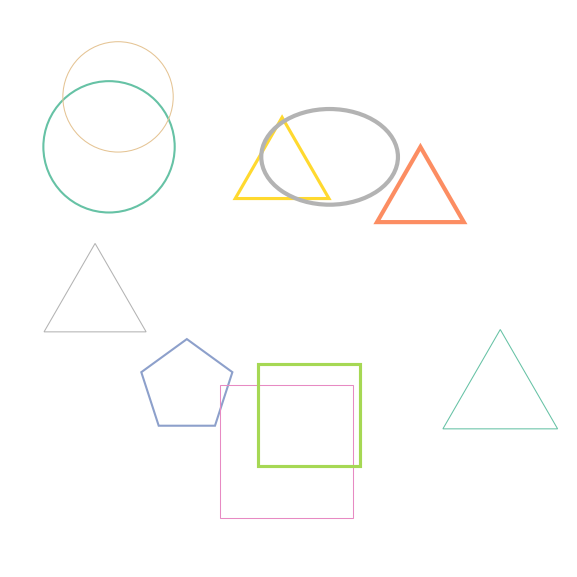[{"shape": "triangle", "thickness": 0.5, "radius": 0.57, "center": [0.866, 0.314]}, {"shape": "circle", "thickness": 1, "radius": 0.57, "center": [0.189, 0.745]}, {"shape": "triangle", "thickness": 2, "radius": 0.43, "center": [0.728, 0.658]}, {"shape": "pentagon", "thickness": 1, "radius": 0.41, "center": [0.324, 0.329]}, {"shape": "square", "thickness": 0.5, "radius": 0.58, "center": [0.496, 0.217]}, {"shape": "square", "thickness": 1.5, "radius": 0.44, "center": [0.535, 0.281]}, {"shape": "triangle", "thickness": 1.5, "radius": 0.47, "center": [0.488, 0.702]}, {"shape": "circle", "thickness": 0.5, "radius": 0.48, "center": [0.204, 0.831]}, {"shape": "oval", "thickness": 2, "radius": 0.59, "center": [0.571, 0.728]}, {"shape": "triangle", "thickness": 0.5, "radius": 0.51, "center": [0.165, 0.476]}]